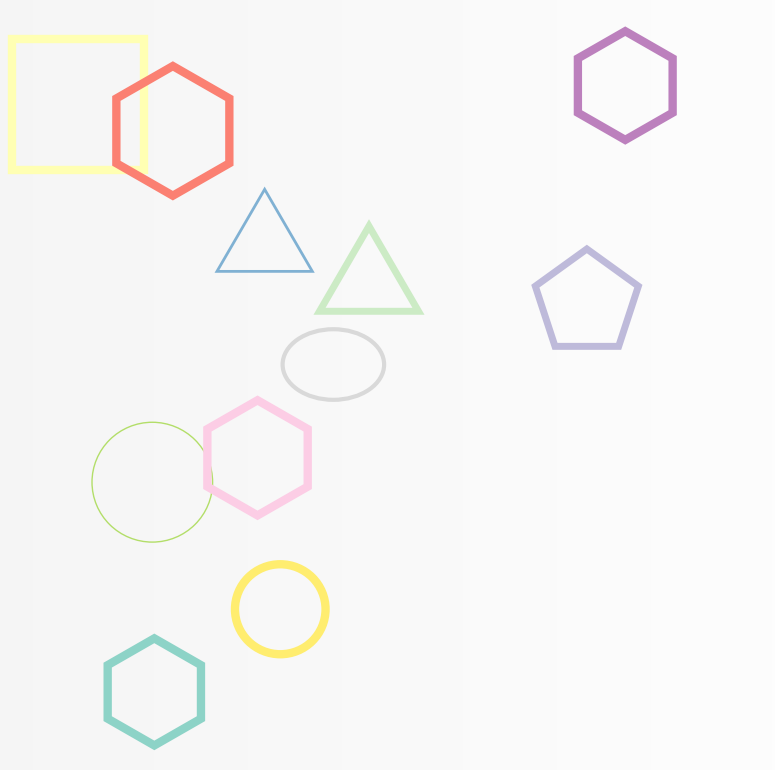[{"shape": "hexagon", "thickness": 3, "radius": 0.35, "center": [0.199, 0.101]}, {"shape": "square", "thickness": 3, "radius": 0.43, "center": [0.1, 0.865]}, {"shape": "pentagon", "thickness": 2.5, "radius": 0.35, "center": [0.757, 0.607]}, {"shape": "hexagon", "thickness": 3, "radius": 0.42, "center": [0.223, 0.83]}, {"shape": "triangle", "thickness": 1, "radius": 0.36, "center": [0.341, 0.683]}, {"shape": "circle", "thickness": 0.5, "radius": 0.39, "center": [0.197, 0.374]}, {"shape": "hexagon", "thickness": 3, "radius": 0.37, "center": [0.332, 0.405]}, {"shape": "oval", "thickness": 1.5, "radius": 0.33, "center": [0.43, 0.527]}, {"shape": "hexagon", "thickness": 3, "radius": 0.35, "center": [0.807, 0.889]}, {"shape": "triangle", "thickness": 2.5, "radius": 0.37, "center": [0.476, 0.633]}, {"shape": "circle", "thickness": 3, "radius": 0.29, "center": [0.362, 0.209]}]